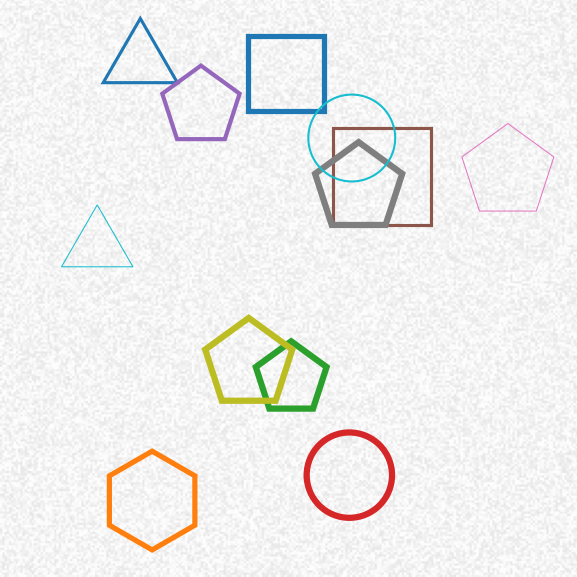[{"shape": "square", "thickness": 2.5, "radius": 0.33, "center": [0.495, 0.872]}, {"shape": "triangle", "thickness": 1.5, "radius": 0.37, "center": [0.243, 0.893]}, {"shape": "hexagon", "thickness": 2.5, "radius": 0.43, "center": [0.263, 0.132]}, {"shape": "pentagon", "thickness": 3, "radius": 0.32, "center": [0.504, 0.344]}, {"shape": "circle", "thickness": 3, "radius": 0.37, "center": [0.605, 0.176]}, {"shape": "pentagon", "thickness": 2, "radius": 0.35, "center": [0.348, 0.815]}, {"shape": "square", "thickness": 1.5, "radius": 0.42, "center": [0.662, 0.693]}, {"shape": "pentagon", "thickness": 0.5, "radius": 0.42, "center": [0.879, 0.701]}, {"shape": "pentagon", "thickness": 3, "radius": 0.4, "center": [0.621, 0.674]}, {"shape": "pentagon", "thickness": 3, "radius": 0.4, "center": [0.431, 0.369]}, {"shape": "circle", "thickness": 1, "radius": 0.38, "center": [0.609, 0.76]}, {"shape": "triangle", "thickness": 0.5, "radius": 0.36, "center": [0.168, 0.573]}]